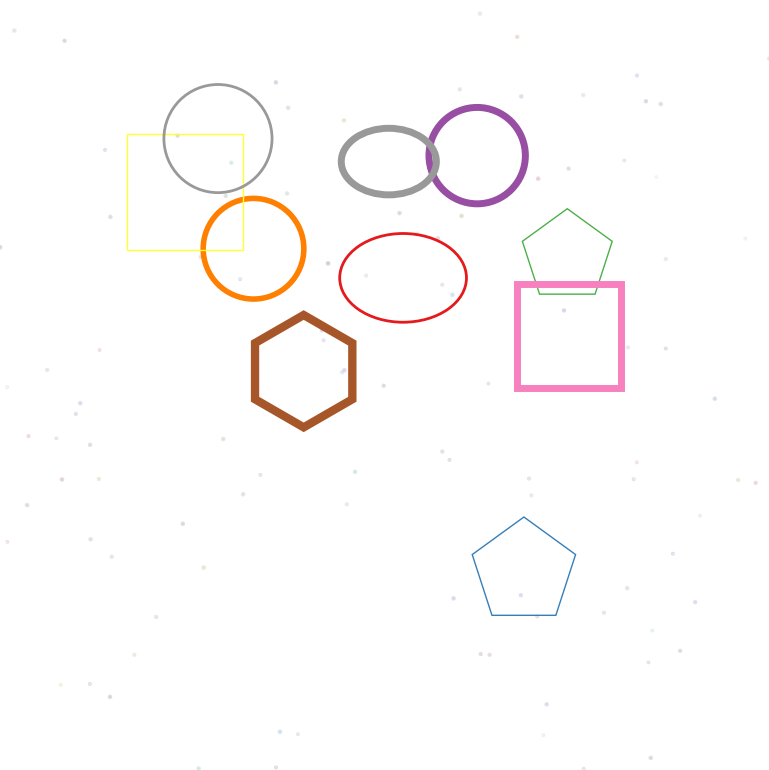[{"shape": "oval", "thickness": 1, "radius": 0.41, "center": [0.523, 0.639]}, {"shape": "pentagon", "thickness": 0.5, "radius": 0.35, "center": [0.68, 0.258]}, {"shape": "pentagon", "thickness": 0.5, "radius": 0.31, "center": [0.737, 0.668]}, {"shape": "circle", "thickness": 2.5, "radius": 0.31, "center": [0.62, 0.798]}, {"shape": "circle", "thickness": 2, "radius": 0.33, "center": [0.329, 0.677]}, {"shape": "square", "thickness": 0.5, "radius": 0.38, "center": [0.24, 0.751]}, {"shape": "hexagon", "thickness": 3, "radius": 0.36, "center": [0.394, 0.518]}, {"shape": "square", "thickness": 2.5, "radius": 0.34, "center": [0.739, 0.563]}, {"shape": "circle", "thickness": 1, "radius": 0.35, "center": [0.283, 0.82]}, {"shape": "oval", "thickness": 2.5, "radius": 0.31, "center": [0.505, 0.79]}]